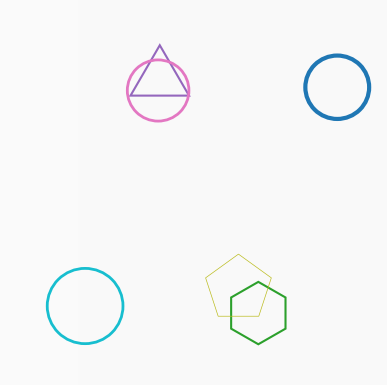[{"shape": "circle", "thickness": 3, "radius": 0.41, "center": [0.87, 0.773]}, {"shape": "hexagon", "thickness": 1.5, "radius": 0.41, "center": [0.667, 0.187]}, {"shape": "triangle", "thickness": 1.5, "radius": 0.44, "center": [0.412, 0.795]}, {"shape": "circle", "thickness": 2, "radius": 0.4, "center": [0.408, 0.765]}, {"shape": "pentagon", "thickness": 0.5, "radius": 0.45, "center": [0.615, 0.251]}, {"shape": "circle", "thickness": 2, "radius": 0.49, "center": [0.22, 0.205]}]